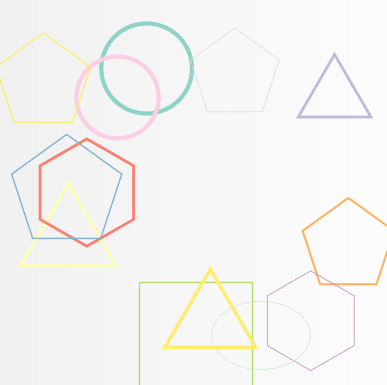[{"shape": "circle", "thickness": 3, "radius": 0.58, "center": [0.378, 0.822]}, {"shape": "triangle", "thickness": 2, "radius": 0.71, "center": [0.176, 0.381]}, {"shape": "triangle", "thickness": 2, "radius": 0.54, "center": [0.863, 0.75]}, {"shape": "hexagon", "thickness": 2, "radius": 0.7, "center": [0.224, 0.5]}, {"shape": "pentagon", "thickness": 1, "radius": 0.75, "center": [0.172, 0.502]}, {"shape": "pentagon", "thickness": 1.5, "radius": 0.62, "center": [0.899, 0.362]}, {"shape": "square", "thickness": 1, "radius": 0.73, "center": [0.505, 0.121]}, {"shape": "circle", "thickness": 3, "radius": 0.53, "center": [0.303, 0.747]}, {"shape": "pentagon", "thickness": 0.5, "radius": 0.6, "center": [0.606, 0.807]}, {"shape": "hexagon", "thickness": 0.5, "radius": 0.65, "center": [0.802, 0.167]}, {"shape": "oval", "thickness": 0.5, "radius": 0.63, "center": [0.674, 0.129]}, {"shape": "pentagon", "thickness": 1, "radius": 0.64, "center": [0.112, 0.786]}, {"shape": "triangle", "thickness": 2.5, "radius": 0.68, "center": [0.543, 0.166]}]